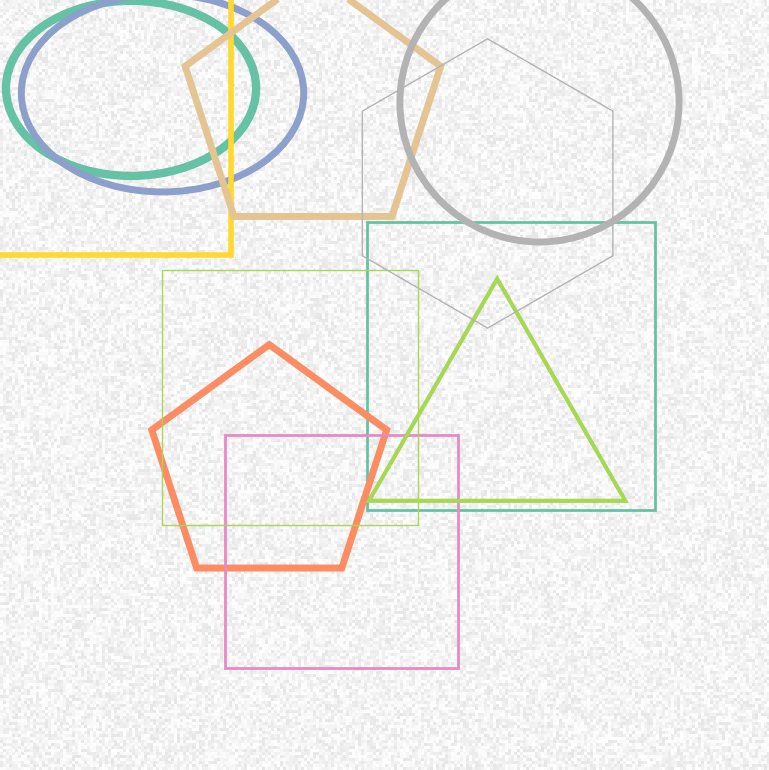[{"shape": "square", "thickness": 1, "radius": 0.94, "center": [0.664, 0.525]}, {"shape": "oval", "thickness": 3, "radius": 0.81, "center": [0.17, 0.885]}, {"shape": "pentagon", "thickness": 2.5, "radius": 0.8, "center": [0.35, 0.392]}, {"shape": "oval", "thickness": 2.5, "radius": 0.92, "center": [0.211, 0.879]}, {"shape": "square", "thickness": 1, "radius": 0.76, "center": [0.444, 0.283]}, {"shape": "square", "thickness": 0.5, "radius": 0.83, "center": [0.377, 0.484]}, {"shape": "triangle", "thickness": 1.5, "radius": 0.96, "center": [0.646, 0.446]}, {"shape": "square", "thickness": 2, "radius": 0.86, "center": [0.129, 0.84]}, {"shape": "pentagon", "thickness": 2.5, "radius": 0.87, "center": [0.406, 0.86]}, {"shape": "circle", "thickness": 2.5, "radius": 0.91, "center": [0.701, 0.867]}, {"shape": "hexagon", "thickness": 0.5, "radius": 0.94, "center": [0.633, 0.762]}]